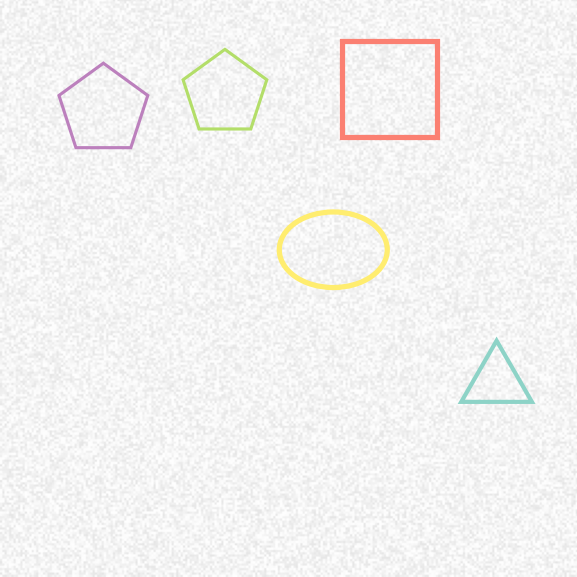[{"shape": "triangle", "thickness": 2, "radius": 0.35, "center": [0.86, 0.339]}, {"shape": "square", "thickness": 2.5, "radius": 0.41, "center": [0.675, 0.845]}, {"shape": "pentagon", "thickness": 1.5, "radius": 0.38, "center": [0.39, 0.837]}, {"shape": "pentagon", "thickness": 1.5, "radius": 0.4, "center": [0.179, 0.809]}, {"shape": "oval", "thickness": 2.5, "radius": 0.47, "center": [0.577, 0.567]}]